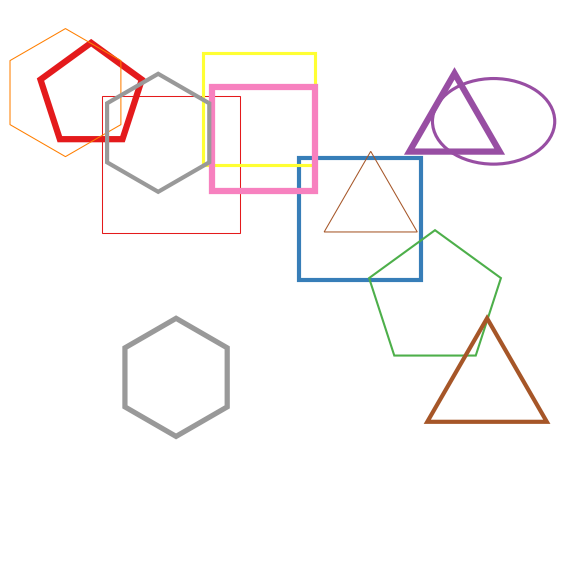[{"shape": "pentagon", "thickness": 3, "radius": 0.46, "center": [0.158, 0.833]}, {"shape": "square", "thickness": 0.5, "radius": 0.59, "center": [0.296, 0.714]}, {"shape": "square", "thickness": 2, "radius": 0.53, "center": [0.623, 0.62]}, {"shape": "pentagon", "thickness": 1, "radius": 0.6, "center": [0.753, 0.481]}, {"shape": "oval", "thickness": 1.5, "radius": 0.53, "center": [0.855, 0.789]}, {"shape": "triangle", "thickness": 3, "radius": 0.45, "center": [0.787, 0.782]}, {"shape": "hexagon", "thickness": 0.5, "radius": 0.55, "center": [0.113, 0.839]}, {"shape": "square", "thickness": 1.5, "radius": 0.48, "center": [0.449, 0.81]}, {"shape": "triangle", "thickness": 0.5, "radius": 0.47, "center": [0.642, 0.644]}, {"shape": "triangle", "thickness": 2, "radius": 0.6, "center": [0.843, 0.329]}, {"shape": "square", "thickness": 3, "radius": 0.45, "center": [0.457, 0.758]}, {"shape": "hexagon", "thickness": 2.5, "radius": 0.51, "center": [0.305, 0.346]}, {"shape": "hexagon", "thickness": 2, "radius": 0.51, "center": [0.274, 0.769]}]